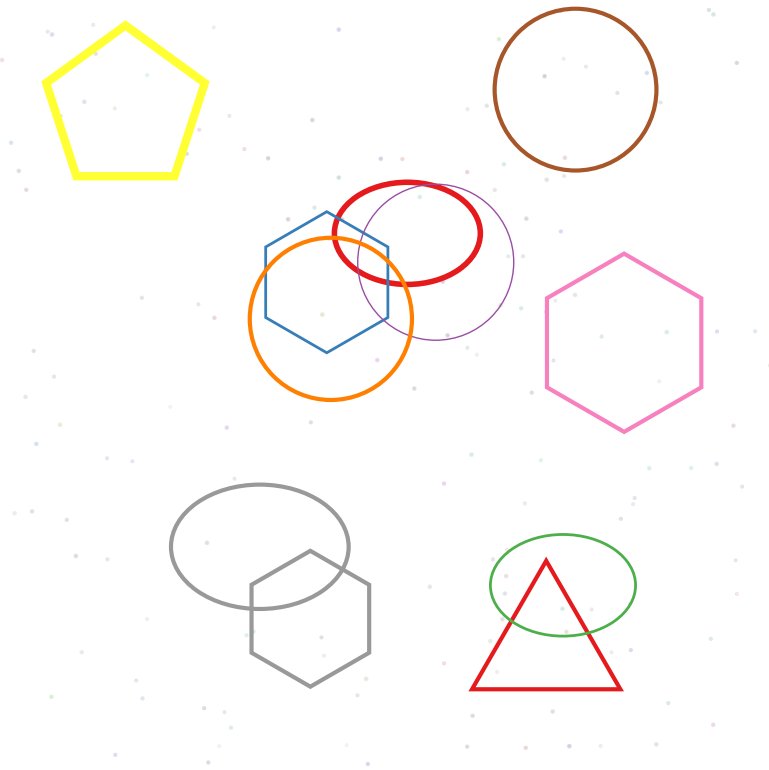[{"shape": "oval", "thickness": 2, "radius": 0.47, "center": [0.529, 0.697]}, {"shape": "triangle", "thickness": 1.5, "radius": 0.56, "center": [0.709, 0.16]}, {"shape": "hexagon", "thickness": 1, "radius": 0.46, "center": [0.424, 0.633]}, {"shape": "oval", "thickness": 1, "radius": 0.47, "center": [0.731, 0.24]}, {"shape": "circle", "thickness": 0.5, "radius": 0.51, "center": [0.566, 0.659]}, {"shape": "circle", "thickness": 1.5, "radius": 0.53, "center": [0.43, 0.586]}, {"shape": "pentagon", "thickness": 3, "radius": 0.54, "center": [0.163, 0.859]}, {"shape": "circle", "thickness": 1.5, "radius": 0.53, "center": [0.747, 0.884]}, {"shape": "hexagon", "thickness": 1.5, "radius": 0.58, "center": [0.811, 0.555]}, {"shape": "oval", "thickness": 1.5, "radius": 0.58, "center": [0.337, 0.29]}, {"shape": "hexagon", "thickness": 1.5, "radius": 0.44, "center": [0.403, 0.196]}]